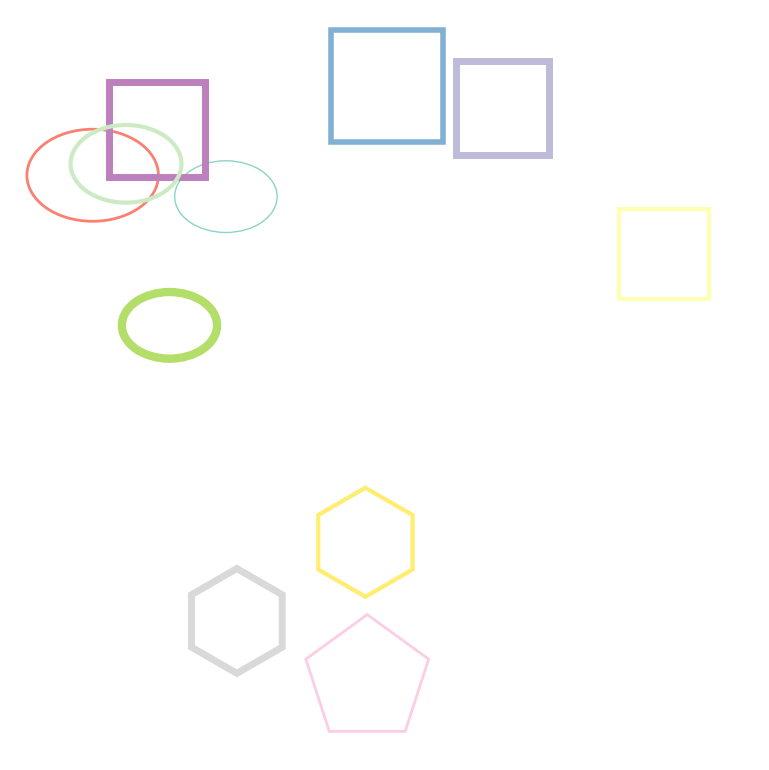[{"shape": "oval", "thickness": 0.5, "radius": 0.33, "center": [0.293, 0.745]}, {"shape": "square", "thickness": 1.5, "radius": 0.29, "center": [0.862, 0.671]}, {"shape": "square", "thickness": 2.5, "radius": 0.3, "center": [0.652, 0.859]}, {"shape": "oval", "thickness": 1, "radius": 0.43, "center": [0.12, 0.772]}, {"shape": "square", "thickness": 2, "radius": 0.36, "center": [0.503, 0.888]}, {"shape": "oval", "thickness": 3, "radius": 0.31, "center": [0.22, 0.577]}, {"shape": "pentagon", "thickness": 1, "radius": 0.42, "center": [0.477, 0.118]}, {"shape": "hexagon", "thickness": 2.5, "radius": 0.34, "center": [0.308, 0.194]}, {"shape": "square", "thickness": 2.5, "radius": 0.31, "center": [0.204, 0.832]}, {"shape": "oval", "thickness": 1.5, "radius": 0.36, "center": [0.164, 0.787]}, {"shape": "hexagon", "thickness": 1.5, "radius": 0.35, "center": [0.475, 0.296]}]